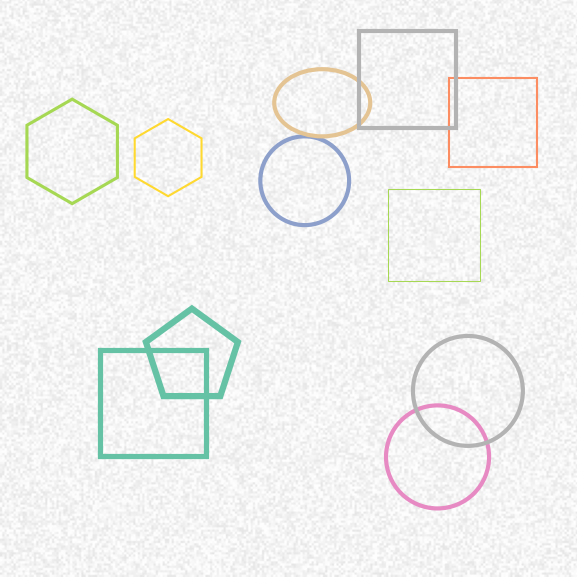[{"shape": "pentagon", "thickness": 3, "radius": 0.42, "center": [0.332, 0.381]}, {"shape": "square", "thickness": 2.5, "radius": 0.46, "center": [0.265, 0.302]}, {"shape": "square", "thickness": 1, "radius": 0.39, "center": [0.854, 0.787]}, {"shape": "circle", "thickness": 2, "radius": 0.38, "center": [0.528, 0.686]}, {"shape": "circle", "thickness": 2, "radius": 0.45, "center": [0.758, 0.208]}, {"shape": "square", "thickness": 0.5, "radius": 0.4, "center": [0.751, 0.592]}, {"shape": "hexagon", "thickness": 1.5, "radius": 0.45, "center": [0.125, 0.737]}, {"shape": "hexagon", "thickness": 1, "radius": 0.33, "center": [0.291, 0.726]}, {"shape": "oval", "thickness": 2, "radius": 0.42, "center": [0.558, 0.821]}, {"shape": "square", "thickness": 2, "radius": 0.42, "center": [0.706, 0.861]}, {"shape": "circle", "thickness": 2, "radius": 0.48, "center": [0.81, 0.322]}]